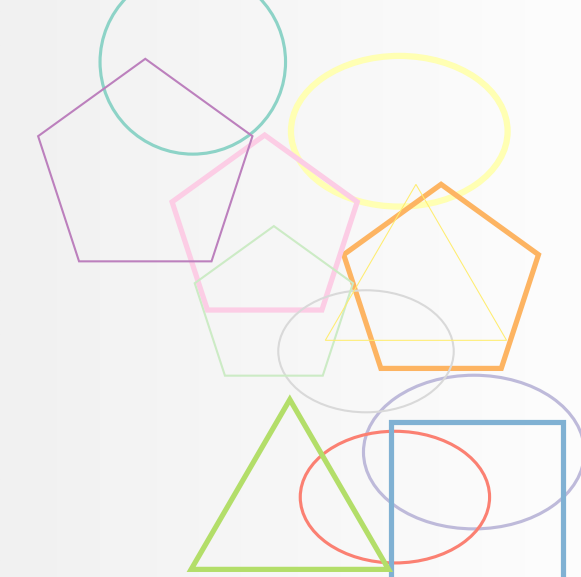[{"shape": "circle", "thickness": 1.5, "radius": 0.8, "center": [0.332, 0.892]}, {"shape": "oval", "thickness": 3, "radius": 0.93, "center": [0.687, 0.772]}, {"shape": "oval", "thickness": 1.5, "radius": 0.95, "center": [0.815, 0.216]}, {"shape": "oval", "thickness": 1.5, "radius": 0.81, "center": [0.679, 0.138]}, {"shape": "square", "thickness": 2.5, "radius": 0.74, "center": [0.821, 0.121]}, {"shape": "pentagon", "thickness": 2.5, "radius": 0.88, "center": [0.759, 0.504]}, {"shape": "triangle", "thickness": 2.5, "radius": 0.98, "center": [0.499, 0.111]}, {"shape": "pentagon", "thickness": 2.5, "radius": 0.84, "center": [0.455, 0.598]}, {"shape": "oval", "thickness": 1, "radius": 0.75, "center": [0.63, 0.391]}, {"shape": "pentagon", "thickness": 1, "radius": 0.97, "center": [0.25, 0.703]}, {"shape": "pentagon", "thickness": 1, "radius": 0.72, "center": [0.471, 0.464]}, {"shape": "triangle", "thickness": 0.5, "radius": 0.9, "center": [0.716, 0.5]}]